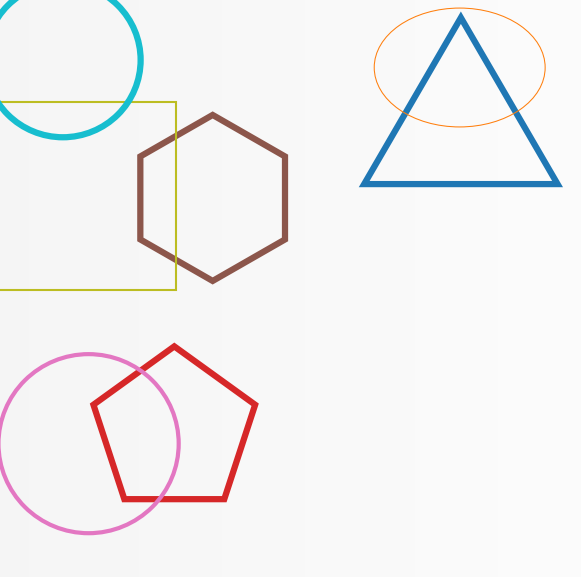[{"shape": "triangle", "thickness": 3, "radius": 0.96, "center": [0.793, 0.776]}, {"shape": "oval", "thickness": 0.5, "radius": 0.74, "center": [0.791, 0.882]}, {"shape": "pentagon", "thickness": 3, "radius": 0.73, "center": [0.3, 0.253]}, {"shape": "hexagon", "thickness": 3, "radius": 0.72, "center": [0.366, 0.656]}, {"shape": "circle", "thickness": 2, "radius": 0.78, "center": [0.152, 0.231]}, {"shape": "square", "thickness": 1, "radius": 0.82, "center": [0.139, 0.66]}, {"shape": "circle", "thickness": 3, "radius": 0.67, "center": [0.108, 0.895]}]